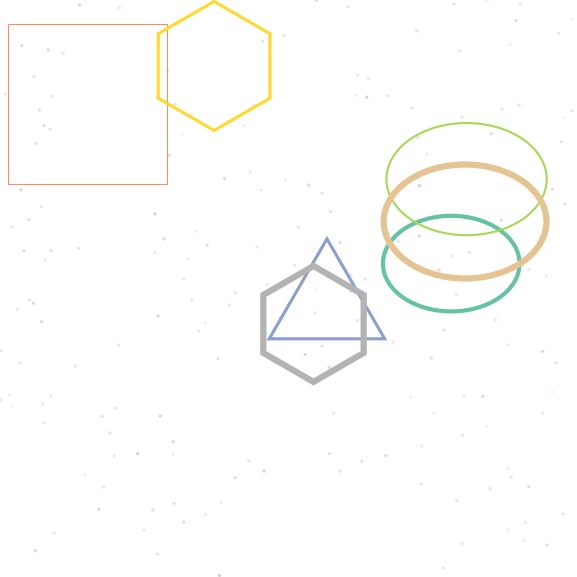[{"shape": "oval", "thickness": 2, "radius": 0.59, "center": [0.781, 0.543]}, {"shape": "square", "thickness": 0.5, "radius": 0.69, "center": [0.151, 0.819]}, {"shape": "triangle", "thickness": 1.5, "radius": 0.58, "center": [0.566, 0.47]}, {"shape": "oval", "thickness": 1, "radius": 0.69, "center": [0.808, 0.689]}, {"shape": "hexagon", "thickness": 1.5, "radius": 0.56, "center": [0.371, 0.885]}, {"shape": "oval", "thickness": 3, "radius": 0.7, "center": [0.805, 0.616]}, {"shape": "hexagon", "thickness": 3, "radius": 0.5, "center": [0.543, 0.438]}]